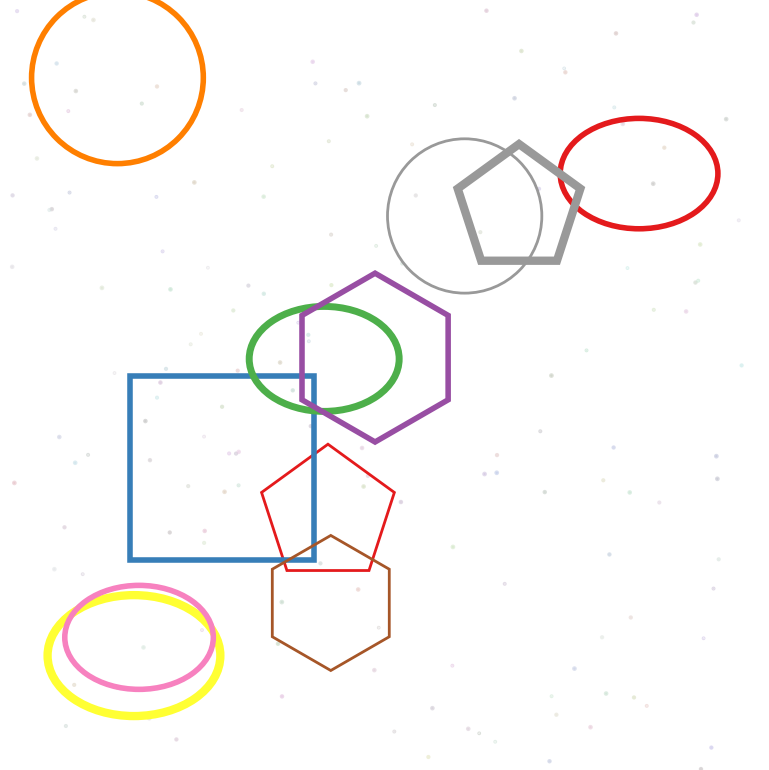[{"shape": "pentagon", "thickness": 1, "radius": 0.45, "center": [0.426, 0.332]}, {"shape": "oval", "thickness": 2, "radius": 0.51, "center": [0.83, 0.775]}, {"shape": "square", "thickness": 2, "radius": 0.6, "center": [0.288, 0.392]}, {"shape": "oval", "thickness": 2.5, "radius": 0.49, "center": [0.421, 0.534]}, {"shape": "hexagon", "thickness": 2, "radius": 0.55, "center": [0.487, 0.536]}, {"shape": "circle", "thickness": 2, "radius": 0.56, "center": [0.153, 0.899]}, {"shape": "oval", "thickness": 3, "radius": 0.56, "center": [0.174, 0.149]}, {"shape": "hexagon", "thickness": 1, "radius": 0.44, "center": [0.43, 0.217]}, {"shape": "oval", "thickness": 2, "radius": 0.48, "center": [0.181, 0.172]}, {"shape": "pentagon", "thickness": 3, "radius": 0.42, "center": [0.674, 0.729]}, {"shape": "circle", "thickness": 1, "radius": 0.5, "center": [0.603, 0.72]}]